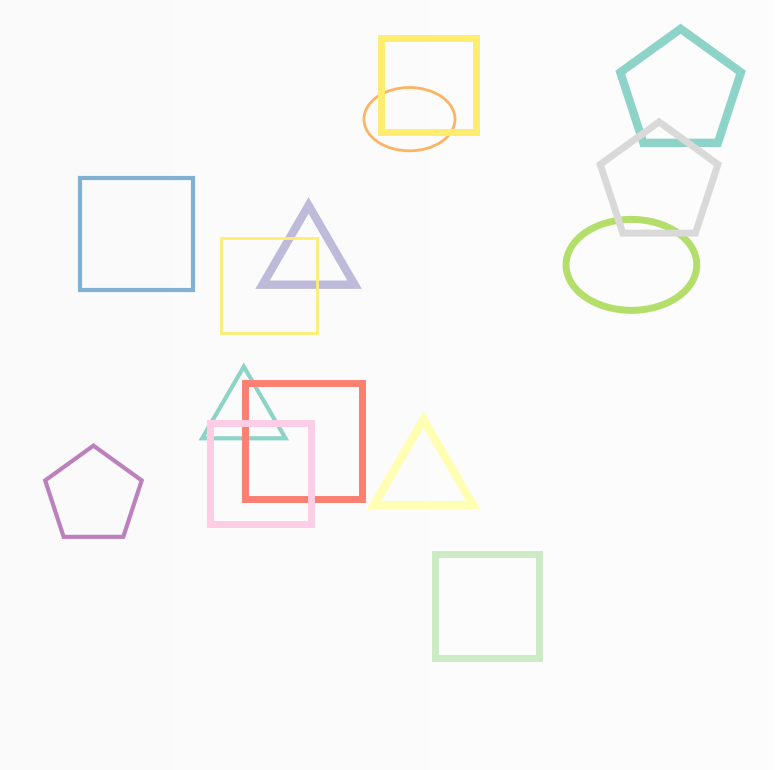[{"shape": "triangle", "thickness": 1.5, "radius": 0.31, "center": [0.315, 0.462]}, {"shape": "pentagon", "thickness": 3, "radius": 0.41, "center": [0.878, 0.881]}, {"shape": "triangle", "thickness": 3, "radius": 0.37, "center": [0.546, 0.381]}, {"shape": "triangle", "thickness": 3, "radius": 0.34, "center": [0.398, 0.665]}, {"shape": "square", "thickness": 2.5, "radius": 0.38, "center": [0.391, 0.427]}, {"shape": "square", "thickness": 1.5, "radius": 0.36, "center": [0.176, 0.696]}, {"shape": "oval", "thickness": 1, "radius": 0.29, "center": [0.528, 0.845]}, {"shape": "oval", "thickness": 2.5, "radius": 0.42, "center": [0.815, 0.656]}, {"shape": "square", "thickness": 2.5, "radius": 0.33, "center": [0.336, 0.385]}, {"shape": "pentagon", "thickness": 2.5, "radius": 0.4, "center": [0.85, 0.762]}, {"shape": "pentagon", "thickness": 1.5, "radius": 0.33, "center": [0.121, 0.356]}, {"shape": "square", "thickness": 2.5, "radius": 0.34, "center": [0.629, 0.213]}, {"shape": "square", "thickness": 2.5, "radius": 0.31, "center": [0.553, 0.89]}, {"shape": "square", "thickness": 1, "radius": 0.31, "center": [0.347, 0.629]}]